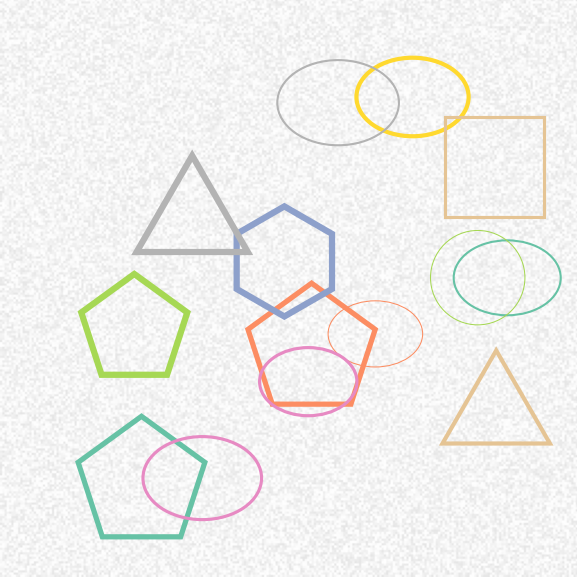[{"shape": "pentagon", "thickness": 2.5, "radius": 0.58, "center": [0.245, 0.163]}, {"shape": "oval", "thickness": 1, "radius": 0.46, "center": [0.878, 0.518]}, {"shape": "oval", "thickness": 0.5, "radius": 0.41, "center": [0.65, 0.421]}, {"shape": "pentagon", "thickness": 2.5, "radius": 0.58, "center": [0.54, 0.393]}, {"shape": "hexagon", "thickness": 3, "radius": 0.48, "center": [0.492, 0.546]}, {"shape": "oval", "thickness": 1.5, "radius": 0.42, "center": [0.534, 0.338]}, {"shape": "oval", "thickness": 1.5, "radius": 0.51, "center": [0.35, 0.171]}, {"shape": "pentagon", "thickness": 3, "radius": 0.48, "center": [0.233, 0.428]}, {"shape": "circle", "thickness": 0.5, "radius": 0.41, "center": [0.827, 0.518]}, {"shape": "oval", "thickness": 2, "radius": 0.49, "center": [0.714, 0.831]}, {"shape": "square", "thickness": 1.5, "radius": 0.43, "center": [0.856, 0.71]}, {"shape": "triangle", "thickness": 2, "radius": 0.54, "center": [0.859, 0.285]}, {"shape": "triangle", "thickness": 3, "radius": 0.56, "center": [0.333, 0.618]}, {"shape": "oval", "thickness": 1, "radius": 0.53, "center": [0.585, 0.821]}]